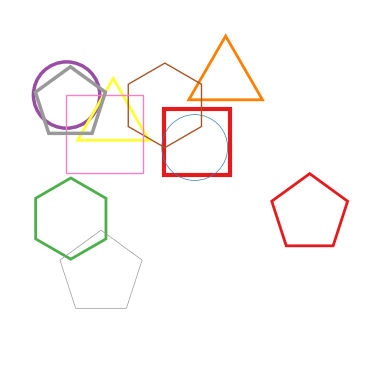[{"shape": "square", "thickness": 3, "radius": 0.43, "center": [0.512, 0.631]}, {"shape": "pentagon", "thickness": 2, "radius": 0.52, "center": [0.804, 0.445]}, {"shape": "circle", "thickness": 0.5, "radius": 0.43, "center": [0.506, 0.617]}, {"shape": "hexagon", "thickness": 2, "radius": 0.53, "center": [0.184, 0.432]}, {"shape": "circle", "thickness": 2.5, "radius": 0.43, "center": [0.173, 0.753]}, {"shape": "triangle", "thickness": 2, "radius": 0.55, "center": [0.586, 0.796]}, {"shape": "triangle", "thickness": 2, "radius": 0.53, "center": [0.294, 0.689]}, {"shape": "hexagon", "thickness": 1, "radius": 0.55, "center": [0.428, 0.726]}, {"shape": "square", "thickness": 1, "radius": 0.5, "center": [0.271, 0.652]}, {"shape": "pentagon", "thickness": 2.5, "radius": 0.48, "center": [0.183, 0.731]}, {"shape": "pentagon", "thickness": 0.5, "radius": 0.56, "center": [0.262, 0.29]}]